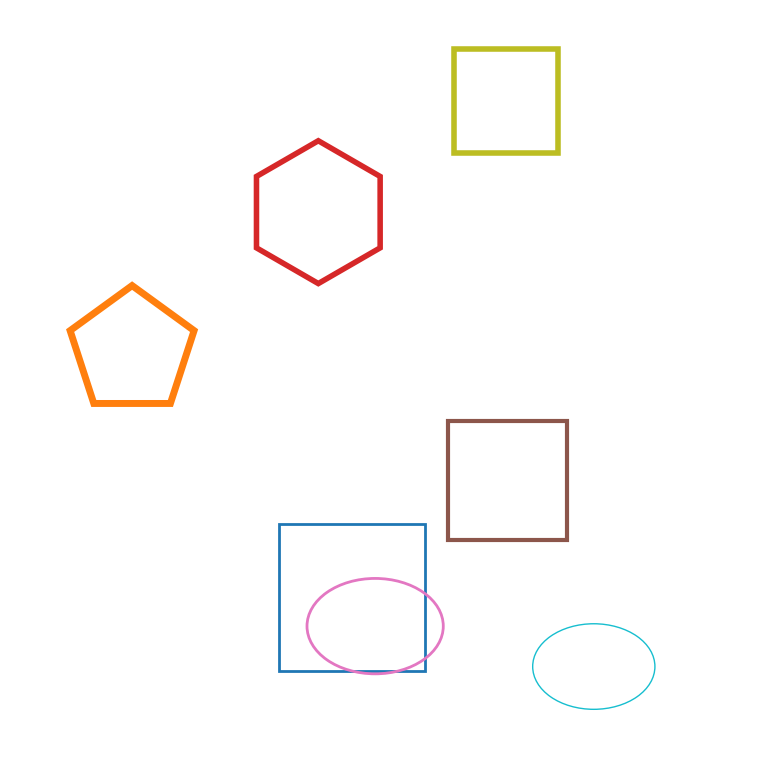[{"shape": "square", "thickness": 1, "radius": 0.48, "center": [0.457, 0.224]}, {"shape": "pentagon", "thickness": 2.5, "radius": 0.42, "center": [0.172, 0.544]}, {"shape": "hexagon", "thickness": 2, "radius": 0.46, "center": [0.413, 0.724]}, {"shape": "square", "thickness": 1.5, "radius": 0.39, "center": [0.659, 0.376]}, {"shape": "oval", "thickness": 1, "radius": 0.44, "center": [0.487, 0.187]}, {"shape": "square", "thickness": 2, "radius": 0.34, "center": [0.658, 0.868]}, {"shape": "oval", "thickness": 0.5, "radius": 0.4, "center": [0.771, 0.134]}]